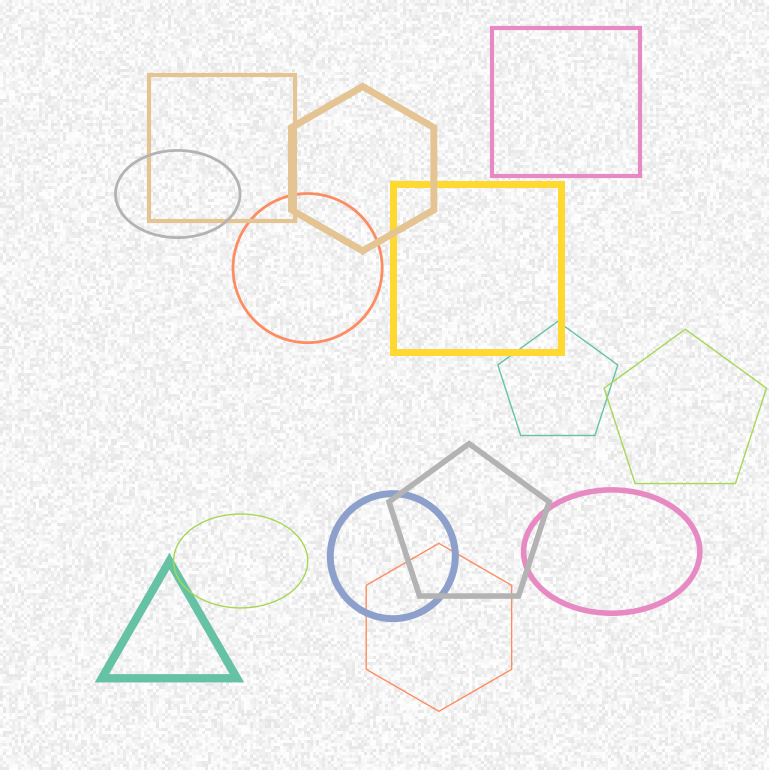[{"shape": "pentagon", "thickness": 0.5, "radius": 0.41, "center": [0.724, 0.501]}, {"shape": "triangle", "thickness": 3, "radius": 0.51, "center": [0.22, 0.17]}, {"shape": "circle", "thickness": 1, "radius": 0.48, "center": [0.399, 0.652]}, {"shape": "hexagon", "thickness": 0.5, "radius": 0.55, "center": [0.57, 0.185]}, {"shape": "circle", "thickness": 2.5, "radius": 0.41, "center": [0.51, 0.278]}, {"shape": "oval", "thickness": 2, "radius": 0.57, "center": [0.794, 0.284]}, {"shape": "square", "thickness": 1.5, "radius": 0.48, "center": [0.735, 0.868]}, {"shape": "oval", "thickness": 0.5, "radius": 0.44, "center": [0.313, 0.271]}, {"shape": "pentagon", "thickness": 0.5, "radius": 0.55, "center": [0.89, 0.462]}, {"shape": "square", "thickness": 2.5, "radius": 0.55, "center": [0.62, 0.652]}, {"shape": "hexagon", "thickness": 2.5, "radius": 0.53, "center": [0.471, 0.781]}, {"shape": "square", "thickness": 1.5, "radius": 0.47, "center": [0.289, 0.808]}, {"shape": "pentagon", "thickness": 2, "radius": 0.55, "center": [0.609, 0.314]}, {"shape": "oval", "thickness": 1, "radius": 0.4, "center": [0.231, 0.748]}]